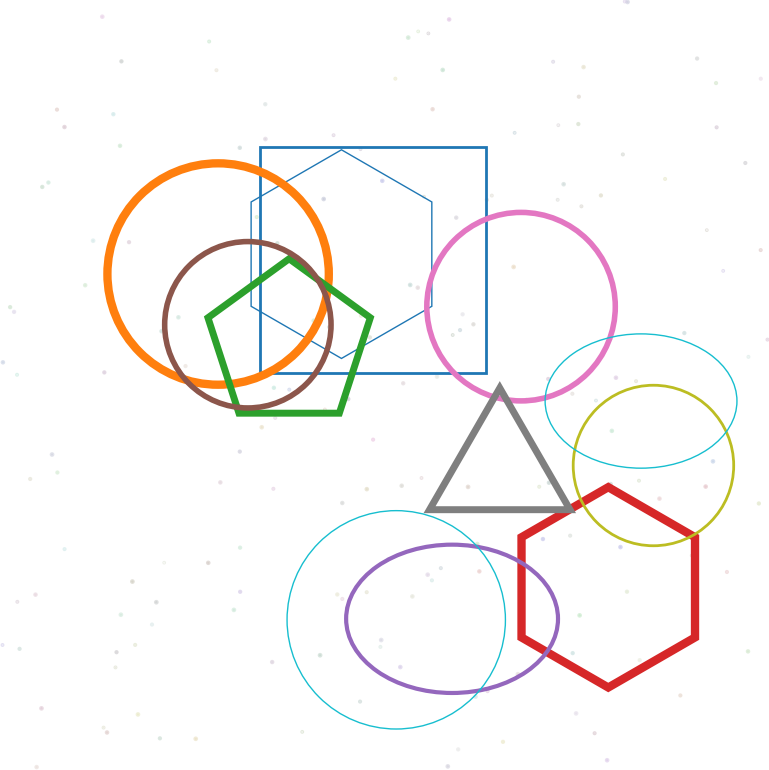[{"shape": "square", "thickness": 1, "radius": 0.73, "center": [0.485, 0.662]}, {"shape": "hexagon", "thickness": 0.5, "radius": 0.68, "center": [0.443, 0.67]}, {"shape": "circle", "thickness": 3, "radius": 0.72, "center": [0.283, 0.644]}, {"shape": "pentagon", "thickness": 2.5, "radius": 0.55, "center": [0.376, 0.553]}, {"shape": "hexagon", "thickness": 3, "radius": 0.65, "center": [0.79, 0.237]}, {"shape": "oval", "thickness": 1.5, "radius": 0.69, "center": [0.587, 0.196]}, {"shape": "circle", "thickness": 2, "radius": 0.54, "center": [0.322, 0.578]}, {"shape": "circle", "thickness": 2, "radius": 0.61, "center": [0.677, 0.602]}, {"shape": "triangle", "thickness": 2.5, "radius": 0.53, "center": [0.649, 0.391]}, {"shape": "circle", "thickness": 1, "radius": 0.52, "center": [0.849, 0.395]}, {"shape": "circle", "thickness": 0.5, "radius": 0.71, "center": [0.515, 0.195]}, {"shape": "oval", "thickness": 0.5, "radius": 0.62, "center": [0.833, 0.479]}]